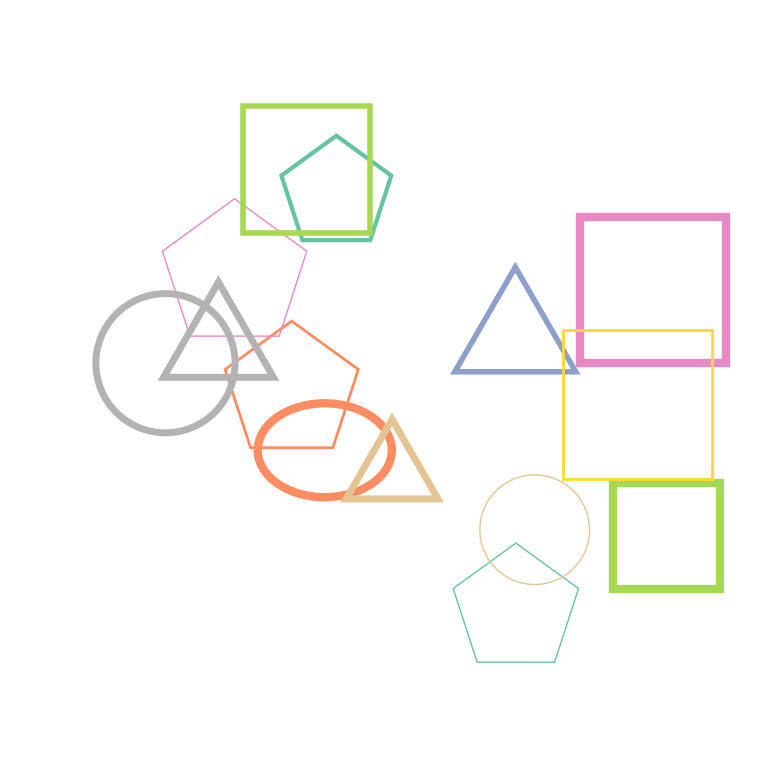[{"shape": "pentagon", "thickness": 0.5, "radius": 0.43, "center": [0.67, 0.209]}, {"shape": "pentagon", "thickness": 1.5, "radius": 0.37, "center": [0.437, 0.749]}, {"shape": "oval", "thickness": 3, "radius": 0.44, "center": [0.422, 0.415]}, {"shape": "pentagon", "thickness": 1, "radius": 0.45, "center": [0.379, 0.492]}, {"shape": "triangle", "thickness": 2, "radius": 0.45, "center": [0.669, 0.562]}, {"shape": "pentagon", "thickness": 0.5, "radius": 0.49, "center": [0.305, 0.643]}, {"shape": "square", "thickness": 3, "radius": 0.48, "center": [0.848, 0.623]}, {"shape": "square", "thickness": 3, "radius": 0.34, "center": [0.866, 0.303]}, {"shape": "square", "thickness": 2, "radius": 0.41, "center": [0.398, 0.78]}, {"shape": "square", "thickness": 1, "radius": 0.48, "center": [0.828, 0.475]}, {"shape": "triangle", "thickness": 2.5, "radius": 0.34, "center": [0.509, 0.387]}, {"shape": "circle", "thickness": 0.5, "radius": 0.36, "center": [0.694, 0.312]}, {"shape": "triangle", "thickness": 2.5, "radius": 0.41, "center": [0.284, 0.551]}, {"shape": "circle", "thickness": 2.5, "radius": 0.45, "center": [0.215, 0.528]}]